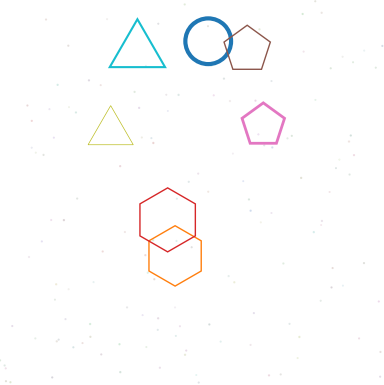[{"shape": "circle", "thickness": 3, "radius": 0.3, "center": [0.541, 0.893]}, {"shape": "hexagon", "thickness": 1, "radius": 0.39, "center": [0.455, 0.335]}, {"shape": "hexagon", "thickness": 1, "radius": 0.42, "center": [0.435, 0.429]}, {"shape": "pentagon", "thickness": 1, "radius": 0.32, "center": [0.642, 0.871]}, {"shape": "pentagon", "thickness": 2, "radius": 0.29, "center": [0.684, 0.675]}, {"shape": "triangle", "thickness": 0.5, "radius": 0.34, "center": [0.287, 0.658]}, {"shape": "triangle", "thickness": 1.5, "radius": 0.41, "center": [0.357, 0.867]}]